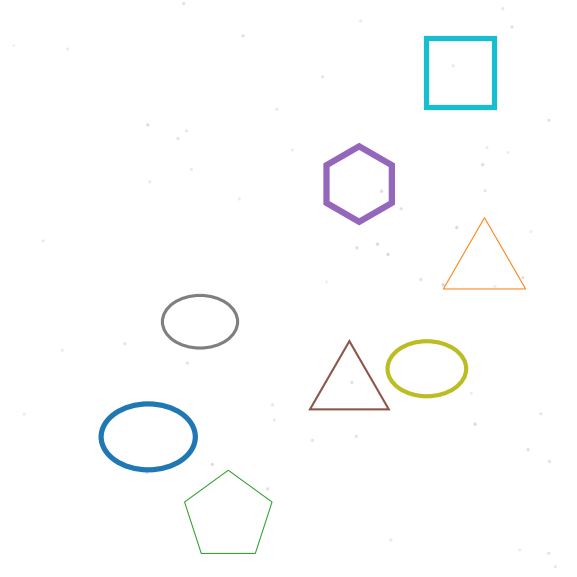[{"shape": "oval", "thickness": 2.5, "radius": 0.41, "center": [0.257, 0.243]}, {"shape": "triangle", "thickness": 0.5, "radius": 0.41, "center": [0.839, 0.54]}, {"shape": "pentagon", "thickness": 0.5, "radius": 0.4, "center": [0.395, 0.105]}, {"shape": "hexagon", "thickness": 3, "radius": 0.33, "center": [0.622, 0.68]}, {"shape": "triangle", "thickness": 1, "radius": 0.39, "center": [0.605, 0.33]}, {"shape": "oval", "thickness": 1.5, "radius": 0.33, "center": [0.346, 0.442]}, {"shape": "oval", "thickness": 2, "radius": 0.34, "center": [0.739, 0.361]}, {"shape": "square", "thickness": 2.5, "radius": 0.3, "center": [0.797, 0.874]}]